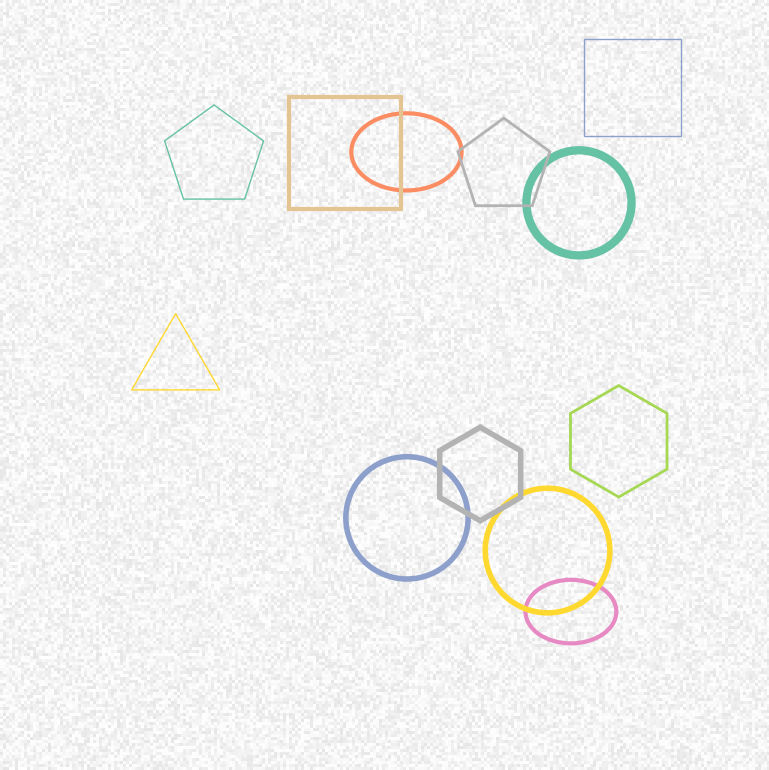[{"shape": "circle", "thickness": 3, "radius": 0.34, "center": [0.752, 0.737]}, {"shape": "pentagon", "thickness": 0.5, "radius": 0.34, "center": [0.278, 0.796]}, {"shape": "oval", "thickness": 1.5, "radius": 0.36, "center": [0.528, 0.803]}, {"shape": "circle", "thickness": 2, "radius": 0.4, "center": [0.529, 0.327]}, {"shape": "square", "thickness": 0.5, "radius": 0.31, "center": [0.821, 0.886]}, {"shape": "oval", "thickness": 1.5, "radius": 0.29, "center": [0.741, 0.206]}, {"shape": "hexagon", "thickness": 1, "radius": 0.36, "center": [0.804, 0.427]}, {"shape": "triangle", "thickness": 0.5, "radius": 0.33, "center": [0.228, 0.527]}, {"shape": "circle", "thickness": 2, "radius": 0.4, "center": [0.711, 0.285]}, {"shape": "square", "thickness": 1.5, "radius": 0.36, "center": [0.448, 0.801]}, {"shape": "hexagon", "thickness": 2, "radius": 0.3, "center": [0.624, 0.384]}, {"shape": "pentagon", "thickness": 1, "radius": 0.31, "center": [0.654, 0.784]}]